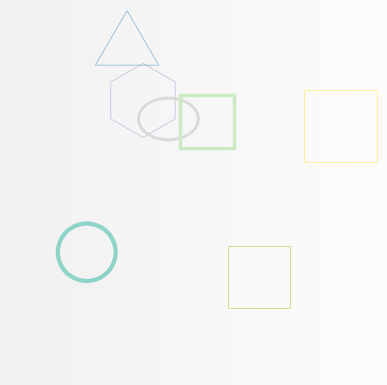[{"shape": "circle", "thickness": 3, "radius": 0.37, "center": [0.224, 0.345]}, {"shape": "hexagon", "thickness": 0.5, "radius": 0.48, "center": [0.369, 0.739]}, {"shape": "triangle", "thickness": 0.5, "radius": 0.47, "center": [0.328, 0.878]}, {"shape": "square", "thickness": 0.5, "radius": 0.4, "center": [0.668, 0.28]}, {"shape": "oval", "thickness": 2, "radius": 0.39, "center": [0.435, 0.691]}, {"shape": "square", "thickness": 2.5, "radius": 0.35, "center": [0.535, 0.685]}, {"shape": "square", "thickness": 0.5, "radius": 0.47, "center": [0.878, 0.673]}]